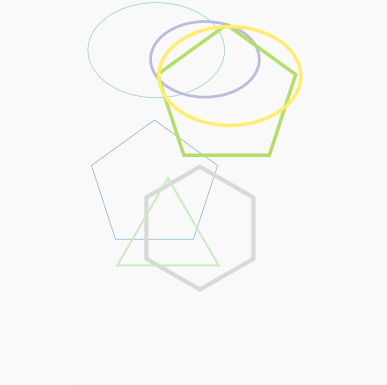[{"shape": "oval", "thickness": 0.5, "radius": 0.88, "center": [0.403, 0.87]}, {"shape": "oval", "thickness": 2, "radius": 0.7, "center": [0.529, 0.846]}, {"shape": "pentagon", "thickness": 0.5, "radius": 0.86, "center": [0.399, 0.517]}, {"shape": "pentagon", "thickness": 2.5, "radius": 0.94, "center": [0.585, 0.749]}, {"shape": "hexagon", "thickness": 3, "radius": 0.8, "center": [0.516, 0.407]}, {"shape": "triangle", "thickness": 1.5, "radius": 0.76, "center": [0.433, 0.386]}, {"shape": "oval", "thickness": 2.5, "radius": 0.92, "center": [0.593, 0.803]}]